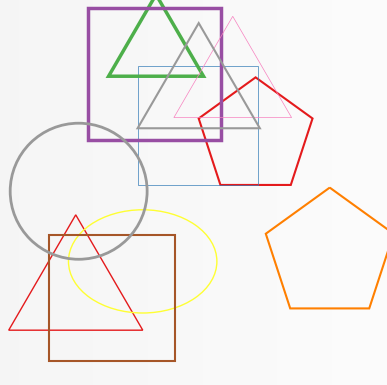[{"shape": "triangle", "thickness": 1, "radius": 1.0, "center": [0.195, 0.242]}, {"shape": "pentagon", "thickness": 1.5, "radius": 0.77, "center": [0.66, 0.645]}, {"shape": "square", "thickness": 0.5, "radius": 0.78, "center": [0.511, 0.674]}, {"shape": "triangle", "thickness": 2.5, "radius": 0.71, "center": [0.403, 0.873]}, {"shape": "square", "thickness": 2.5, "radius": 0.86, "center": [0.399, 0.807]}, {"shape": "pentagon", "thickness": 1.5, "radius": 0.87, "center": [0.851, 0.339]}, {"shape": "oval", "thickness": 1, "radius": 0.96, "center": [0.368, 0.321]}, {"shape": "square", "thickness": 1.5, "radius": 0.81, "center": [0.289, 0.226]}, {"shape": "triangle", "thickness": 0.5, "radius": 0.88, "center": [0.601, 0.782]}, {"shape": "circle", "thickness": 2, "radius": 0.88, "center": [0.203, 0.503]}, {"shape": "triangle", "thickness": 1.5, "radius": 0.91, "center": [0.513, 0.758]}]